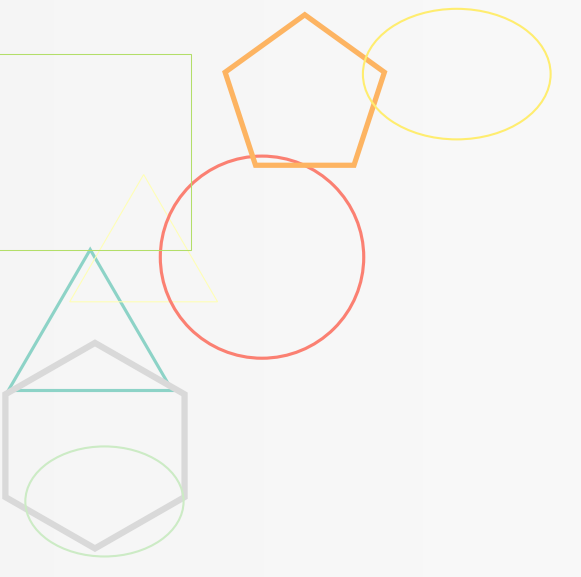[{"shape": "triangle", "thickness": 1.5, "radius": 0.81, "center": [0.155, 0.404]}, {"shape": "triangle", "thickness": 0.5, "radius": 0.73, "center": [0.247, 0.55]}, {"shape": "circle", "thickness": 1.5, "radius": 0.87, "center": [0.451, 0.554]}, {"shape": "pentagon", "thickness": 2.5, "radius": 0.72, "center": [0.524, 0.83]}, {"shape": "square", "thickness": 0.5, "radius": 0.85, "center": [0.159, 0.736]}, {"shape": "hexagon", "thickness": 3, "radius": 0.89, "center": [0.163, 0.227]}, {"shape": "oval", "thickness": 1, "radius": 0.68, "center": [0.18, 0.131]}, {"shape": "oval", "thickness": 1, "radius": 0.81, "center": [0.786, 0.871]}]